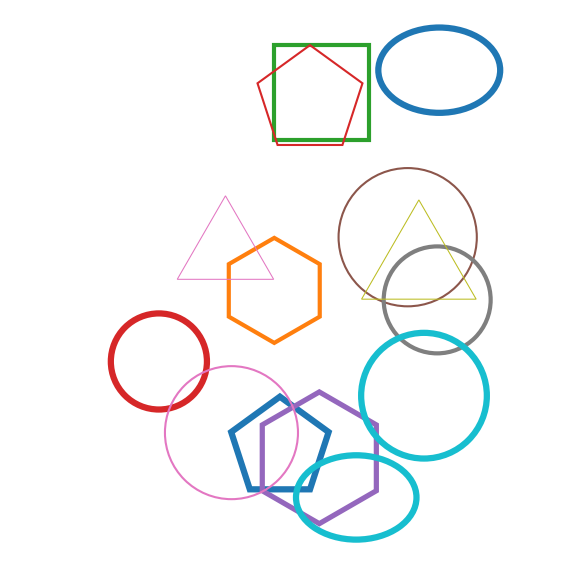[{"shape": "oval", "thickness": 3, "radius": 0.53, "center": [0.761, 0.878]}, {"shape": "pentagon", "thickness": 3, "radius": 0.44, "center": [0.485, 0.224]}, {"shape": "hexagon", "thickness": 2, "radius": 0.45, "center": [0.475, 0.496]}, {"shape": "square", "thickness": 2, "radius": 0.41, "center": [0.557, 0.838]}, {"shape": "circle", "thickness": 3, "radius": 0.42, "center": [0.275, 0.373]}, {"shape": "pentagon", "thickness": 1, "radius": 0.48, "center": [0.537, 0.825]}, {"shape": "hexagon", "thickness": 2.5, "radius": 0.57, "center": [0.553, 0.206]}, {"shape": "circle", "thickness": 1, "radius": 0.6, "center": [0.706, 0.588]}, {"shape": "triangle", "thickness": 0.5, "radius": 0.48, "center": [0.39, 0.564]}, {"shape": "circle", "thickness": 1, "radius": 0.58, "center": [0.401, 0.25]}, {"shape": "circle", "thickness": 2, "radius": 0.46, "center": [0.757, 0.48]}, {"shape": "triangle", "thickness": 0.5, "radius": 0.57, "center": [0.725, 0.538]}, {"shape": "circle", "thickness": 3, "radius": 0.54, "center": [0.734, 0.314]}, {"shape": "oval", "thickness": 3, "radius": 0.52, "center": [0.617, 0.138]}]